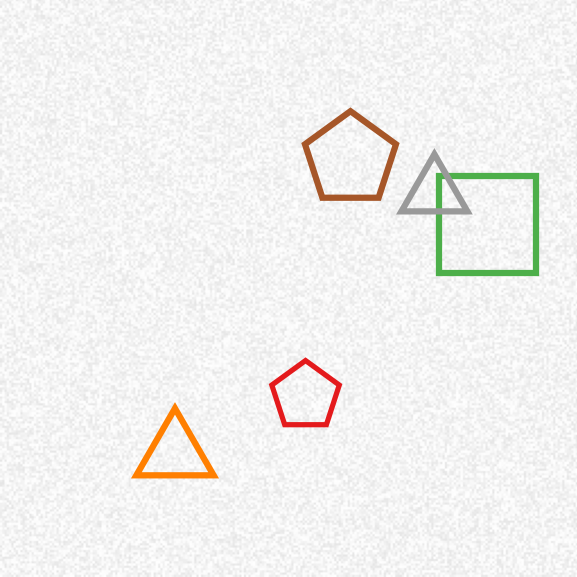[{"shape": "pentagon", "thickness": 2.5, "radius": 0.31, "center": [0.529, 0.313]}, {"shape": "square", "thickness": 3, "radius": 0.42, "center": [0.844, 0.61]}, {"shape": "triangle", "thickness": 3, "radius": 0.39, "center": [0.303, 0.215]}, {"shape": "pentagon", "thickness": 3, "radius": 0.41, "center": [0.607, 0.724]}, {"shape": "triangle", "thickness": 3, "radius": 0.33, "center": [0.752, 0.666]}]